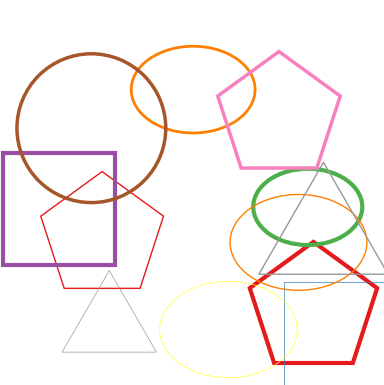[{"shape": "pentagon", "thickness": 1, "radius": 0.84, "center": [0.265, 0.387]}, {"shape": "pentagon", "thickness": 3, "radius": 0.87, "center": [0.814, 0.198]}, {"shape": "square", "thickness": 0.5, "radius": 0.79, "center": [0.896, 0.111]}, {"shape": "oval", "thickness": 3, "radius": 0.71, "center": [0.799, 0.463]}, {"shape": "square", "thickness": 3, "radius": 0.73, "center": [0.153, 0.457]}, {"shape": "oval", "thickness": 2, "radius": 0.8, "center": [0.502, 0.767]}, {"shape": "oval", "thickness": 1, "radius": 0.89, "center": [0.775, 0.37]}, {"shape": "oval", "thickness": 0.5, "radius": 0.89, "center": [0.593, 0.144]}, {"shape": "circle", "thickness": 2.5, "radius": 0.97, "center": [0.237, 0.667]}, {"shape": "pentagon", "thickness": 2.5, "radius": 0.84, "center": [0.725, 0.699]}, {"shape": "triangle", "thickness": 0.5, "radius": 0.71, "center": [0.284, 0.156]}, {"shape": "triangle", "thickness": 1, "radius": 0.97, "center": [0.84, 0.385]}]